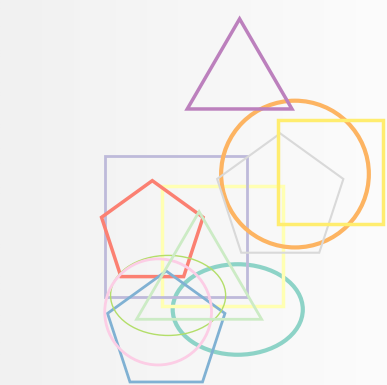[{"shape": "oval", "thickness": 3, "radius": 0.84, "center": [0.614, 0.196]}, {"shape": "square", "thickness": 2.5, "radius": 0.78, "center": [0.574, 0.361]}, {"shape": "square", "thickness": 2, "radius": 0.92, "center": [0.454, 0.412]}, {"shape": "pentagon", "thickness": 2.5, "radius": 0.69, "center": [0.393, 0.393]}, {"shape": "pentagon", "thickness": 2, "radius": 0.8, "center": [0.429, 0.137]}, {"shape": "circle", "thickness": 3, "radius": 0.95, "center": [0.761, 0.548]}, {"shape": "oval", "thickness": 1, "radius": 0.74, "center": [0.434, 0.233]}, {"shape": "circle", "thickness": 2, "radius": 0.69, "center": [0.408, 0.19]}, {"shape": "pentagon", "thickness": 1.5, "radius": 0.86, "center": [0.723, 0.482]}, {"shape": "triangle", "thickness": 2.5, "radius": 0.78, "center": [0.618, 0.795]}, {"shape": "triangle", "thickness": 2, "radius": 0.93, "center": [0.514, 0.264]}, {"shape": "square", "thickness": 2.5, "radius": 0.68, "center": [0.853, 0.553]}]